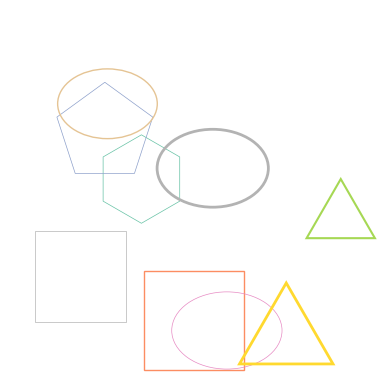[{"shape": "hexagon", "thickness": 0.5, "radius": 0.57, "center": [0.367, 0.535]}, {"shape": "square", "thickness": 1, "radius": 0.65, "center": [0.503, 0.168]}, {"shape": "pentagon", "thickness": 0.5, "radius": 0.65, "center": [0.272, 0.655]}, {"shape": "oval", "thickness": 0.5, "radius": 0.72, "center": [0.589, 0.142]}, {"shape": "triangle", "thickness": 1.5, "radius": 0.51, "center": [0.885, 0.433]}, {"shape": "triangle", "thickness": 2, "radius": 0.7, "center": [0.743, 0.125]}, {"shape": "oval", "thickness": 1, "radius": 0.65, "center": [0.279, 0.73]}, {"shape": "oval", "thickness": 2, "radius": 0.72, "center": [0.553, 0.563]}, {"shape": "square", "thickness": 0.5, "radius": 0.59, "center": [0.208, 0.282]}]